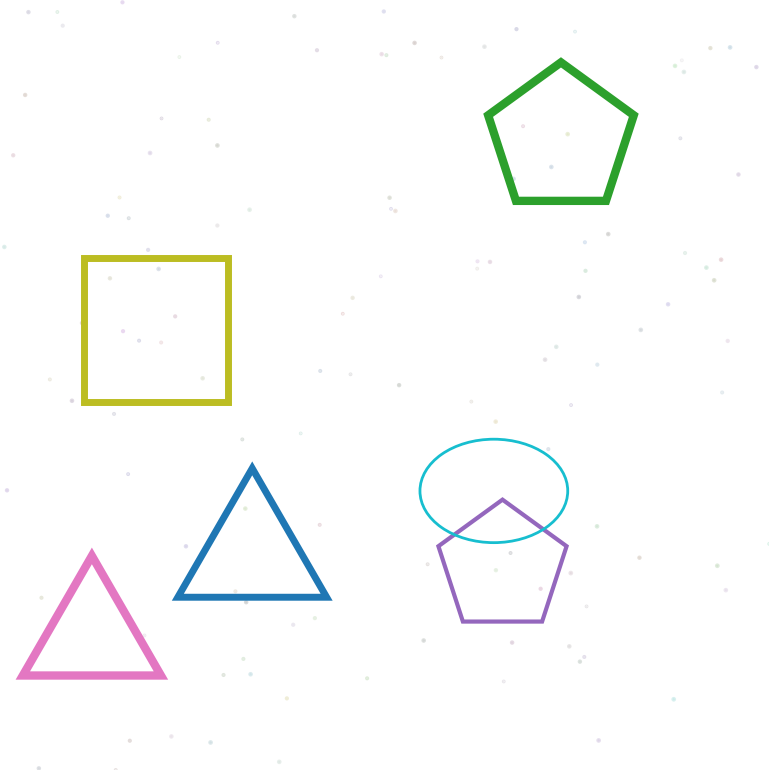[{"shape": "triangle", "thickness": 2.5, "radius": 0.56, "center": [0.328, 0.28]}, {"shape": "pentagon", "thickness": 3, "radius": 0.5, "center": [0.729, 0.82]}, {"shape": "pentagon", "thickness": 1.5, "radius": 0.44, "center": [0.653, 0.264]}, {"shape": "triangle", "thickness": 3, "radius": 0.52, "center": [0.119, 0.174]}, {"shape": "square", "thickness": 2.5, "radius": 0.47, "center": [0.202, 0.572]}, {"shape": "oval", "thickness": 1, "radius": 0.48, "center": [0.641, 0.362]}]